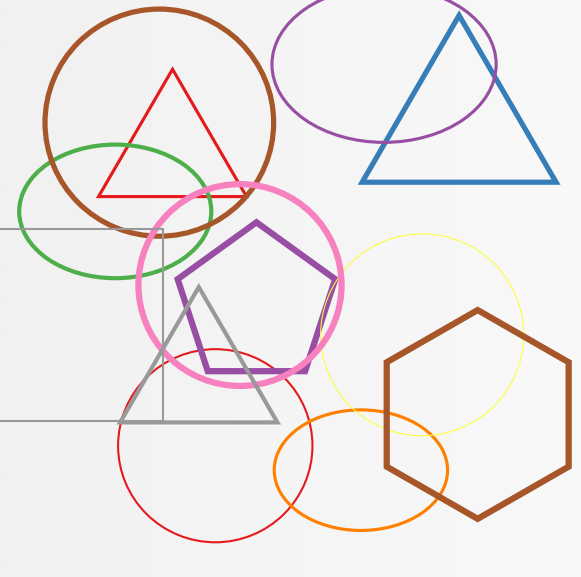[{"shape": "circle", "thickness": 1, "radius": 0.84, "center": [0.37, 0.227]}, {"shape": "triangle", "thickness": 1.5, "radius": 0.74, "center": [0.297, 0.732]}, {"shape": "triangle", "thickness": 2.5, "radius": 0.96, "center": [0.79, 0.78]}, {"shape": "oval", "thickness": 2, "radius": 0.83, "center": [0.198, 0.633]}, {"shape": "oval", "thickness": 1.5, "radius": 0.96, "center": [0.661, 0.888]}, {"shape": "pentagon", "thickness": 3, "radius": 0.71, "center": [0.441, 0.472]}, {"shape": "oval", "thickness": 1.5, "radius": 0.75, "center": [0.621, 0.185]}, {"shape": "circle", "thickness": 0.5, "radius": 0.87, "center": [0.726, 0.419]}, {"shape": "hexagon", "thickness": 3, "radius": 0.9, "center": [0.822, 0.281]}, {"shape": "circle", "thickness": 2.5, "radius": 0.98, "center": [0.274, 0.787]}, {"shape": "circle", "thickness": 3, "radius": 0.87, "center": [0.413, 0.506]}, {"shape": "square", "thickness": 1, "radius": 0.83, "center": [0.115, 0.436]}, {"shape": "triangle", "thickness": 2, "radius": 0.78, "center": [0.342, 0.346]}]